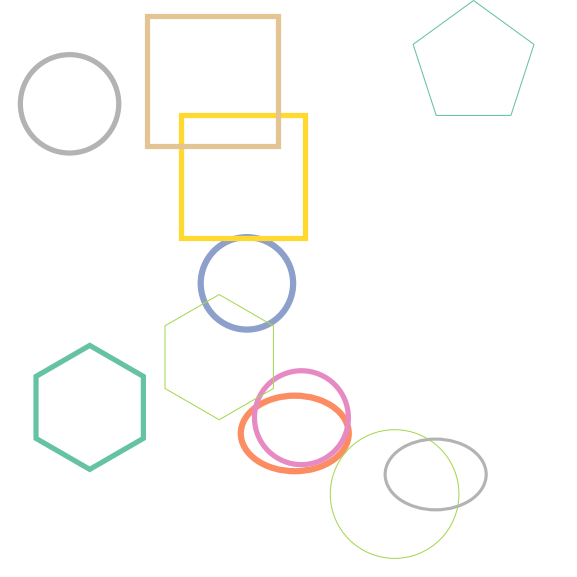[{"shape": "hexagon", "thickness": 2.5, "radius": 0.54, "center": [0.155, 0.294]}, {"shape": "pentagon", "thickness": 0.5, "radius": 0.55, "center": [0.82, 0.888]}, {"shape": "oval", "thickness": 3, "radius": 0.47, "center": [0.51, 0.249]}, {"shape": "circle", "thickness": 3, "radius": 0.4, "center": [0.428, 0.508]}, {"shape": "circle", "thickness": 2.5, "radius": 0.41, "center": [0.522, 0.276]}, {"shape": "circle", "thickness": 0.5, "radius": 0.56, "center": [0.683, 0.144]}, {"shape": "hexagon", "thickness": 0.5, "radius": 0.54, "center": [0.38, 0.381]}, {"shape": "square", "thickness": 2.5, "radius": 0.53, "center": [0.421, 0.693]}, {"shape": "square", "thickness": 2.5, "radius": 0.57, "center": [0.368, 0.859]}, {"shape": "oval", "thickness": 1.5, "radius": 0.44, "center": [0.754, 0.178]}, {"shape": "circle", "thickness": 2.5, "radius": 0.43, "center": [0.12, 0.819]}]